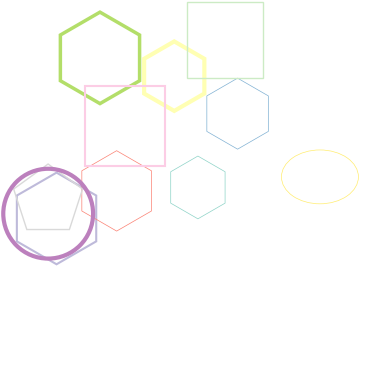[{"shape": "hexagon", "thickness": 0.5, "radius": 0.41, "center": [0.514, 0.513]}, {"shape": "hexagon", "thickness": 3, "radius": 0.45, "center": [0.453, 0.802]}, {"shape": "hexagon", "thickness": 1.5, "radius": 0.6, "center": [0.147, 0.433]}, {"shape": "hexagon", "thickness": 0.5, "radius": 0.52, "center": [0.303, 0.504]}, {"shape": "hexagon", "thickness": 0.5, "radius": 0.46, "center": [0.617, 0.705]}, {"shape": "hexagon", "thickness": 2.5, "radius": 0.59, "center": [0.26, 0.85]}, {"shape": "square", "thickness": 1.5, "radius": 0.52, "center": [0.325, 0.674]}, {"shape": "pentagon", "thickness": 1, "radius": 0.47, "center": [0.125, 0.48]}, {"shape": "circle", "thickness": 3, "radius": 0.58, "center": [0.125, 0.445]}, {"shape": "square", "thickness": 1, "radius": 0.49, "center": [0.584, 0.896]}, {"shape": "oval", "thickness": 0.5, "radius": 0.5, "center": [0.831, 0.541]}]